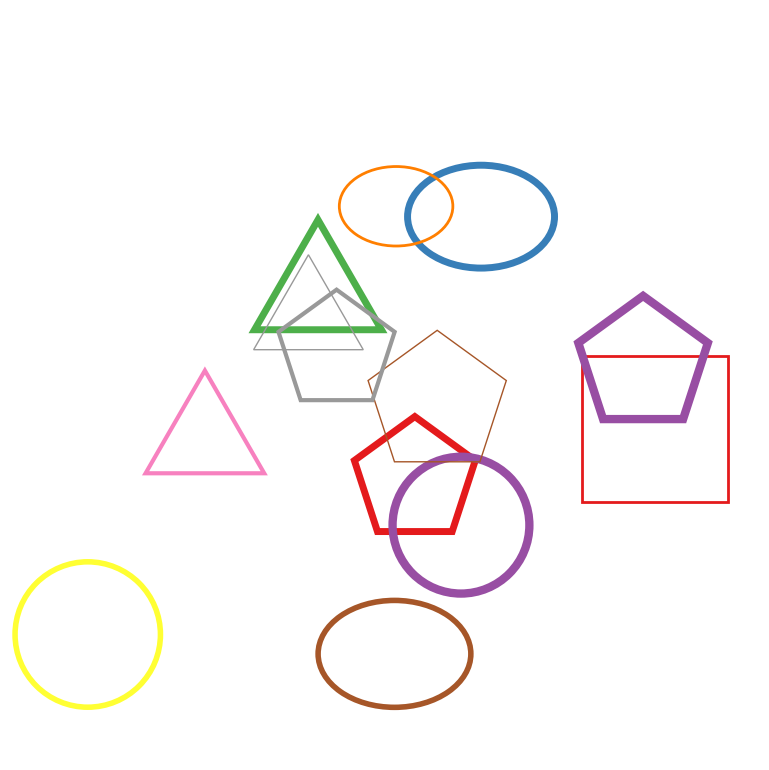[{"shape": "square", "thickness": 1, "radius": 0.47, "center": [0.851, 0.443]}, {"shape": "pentagon", "thickness": 2.5, "radius": 0.41, "center": [0.539, 0.376]}, {"shape": "oval", "thickness": 2.5, "radius": 0.48, "center": [0.625, 0.719]}, {"shape": "triangle", "thickness": 2.5, "radius": 0.48, "center": [0.413, 0.619]}, {"shape": "pentagon", "thickness": 3, "radius": 0.44, "center": [0.835, 0.527]}, {"shape": "circle", "thickness": 3, "radius": 0.44, "center": [0.599, 0.318]}, {"shape": "oval", "thickness": 1, "radius": 0.37, "center": [0.514, 0.732]}, {"shape": "circle", "thickness": 2, "radius": 0.47, "center": [0.114, 0.176]}, {"shape": "pentagon", "thickness": 0.5, "radius": 0.47, "center": [0.568, 0.477]}, {"shape": "oval", "thickness": 2, "radius": 0.5, "center": [0.512, 0.151]}, {"shape": "triangle", "thickness": 1.5, "radius": 0.44, "center": [0.266, 0.43]}, {"shape": "pentagon", "thickness": 1.5, "radius": 0.4, "center": [0.437, 0.544]}, {"shape": "triangle", "thickness": 0.5, "radius": 0.41, "center": [0.401, 0.587]}]